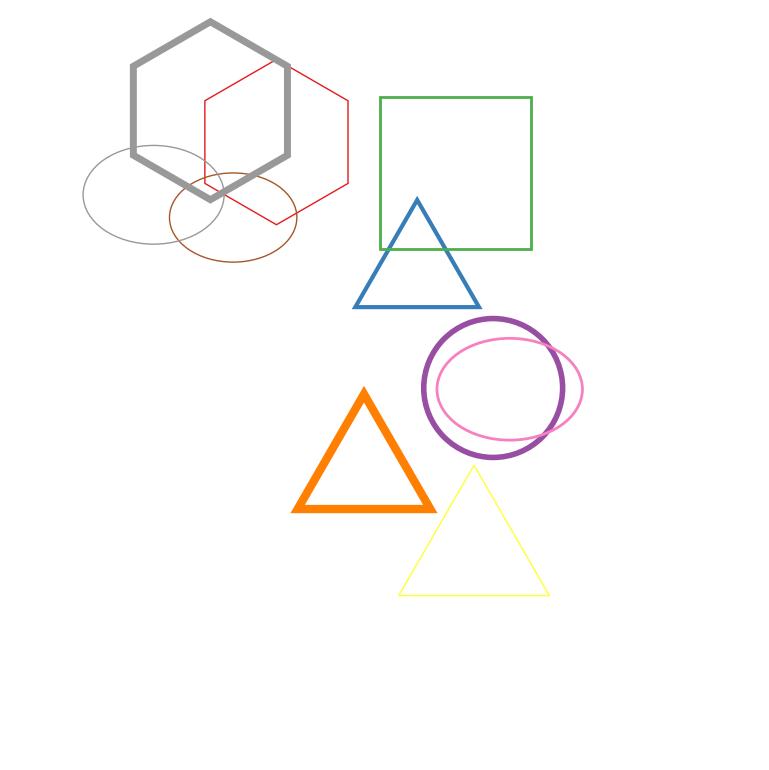[{"shape": "hexagon", "thickness": 0.5, "radius": 0.54, "center": [0.359, 0.815]}, {"shape": "triangle", "thickness": 1.5, "radius": 0.46, "center": [0.542, 0.648]}, {"shape": "square", "thickness": 1, "radius": 0.49, "center": [0.592, 0.775]}, {"shape": "circle", "thickness": 2, "radius": 0.45, "center": [0.64, 0.496]}, {"shape": "triangle", "thickness": 3, "radius": 0.5, "center": [0.473, 0.389]}, {"shape": "triangle", "thickness": 0.5, "radius": 0.56, "center": [0.616, 0.283]}, {"shape": "oval", "thickness": 0.5, "radius": 0.41, "center": [0.303, 0.717]}, {"shape": "oval", "thickness": 1, "radius": 0.47, "center": [0.662, 0.495]}, {"shape": "oval", "thickness": 0.5, "radius": 0.46, "center": [0.199, 0.747]}, {"shape": "hexagon", "thickness": 2.5, "radius": 0.58, "center": [0.273, 0.856]}]